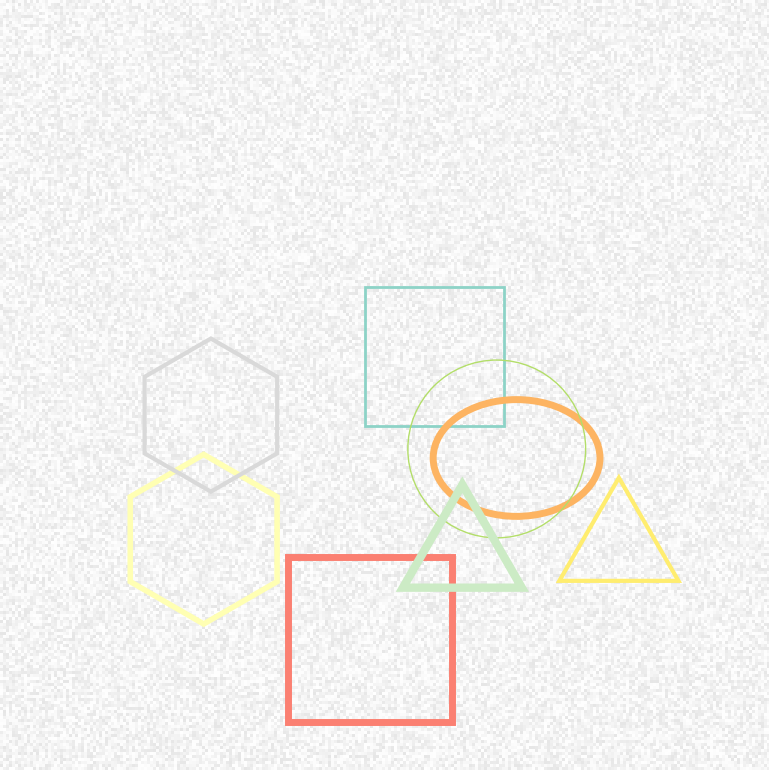[{"shape": "square", "thickness": 1, "radius": 0.45, "center": [0.565, 0.537]}, {"shape": "hexagon", "thickness": 2, "radius": 0.55, "center": [0.265, 0.3]}, {"shape": "square", "thickness": 2.5, "radius": 0.53, "center": [0.48, 0.169]}, {"shape": "oval", "thickness": 2.5, "radius": 0.54, "center": [0.671, 0.405]}, {"shape": "circle", "thickness": 0.5, "radius": 0.58, "center": [0.645, 0.417]}, {"shape": "hexagon", "thickness": 1.5, "radius": 0.5, "center": [0.274, 0.461]}, {"shape": "triangle", "thickness": 3, "radius": 0.45, "center": [0.6, 0.281]}, {"shape": "triangle", "thickness": 1.5, "radius": 0.45, "center": [0.804, 0.29]}]